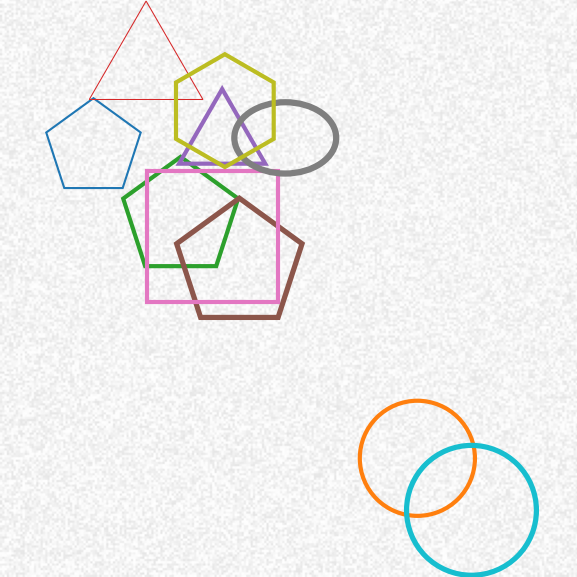[{"shape": "pentagon", "thickness": 1, "radius": 0.43, "center": [0.162, 0.743]}, {"shape": "circle", "thickness": 2, "radius": 0.5, "center": [0.723, 0.206]}, {"shape": "pentagon", "thickness": 2, "radius": 0.52, "center": [0.313, 0.623]}, {"shape": "triangle", "thickness": 0.5, "radius": 0.57, "center": [0.253, 0.884]}, {"shape": "triangle", "thickness": 2, "radius": 0.43, "center": [0.385, 0.759]}, {"shape": "pentagon", "thickness": 2.5, "radius": 0.57, "center": [0.414, 0.542]}, {"shape": "square", "thickness": 2, "radius": 0.57, "center": [0.368, 0.589]}, {"shape": "oval", "thickness": 3, "radius": 0.44, "center": [0.494, 0.76]}, {"shape": "hexagon", "thickness": 2, "radius": 0.49, "center": [0.389, 0.808]}, {"shape": "circle", "thickness": 2.5, "radius": 0.56, "center": [0.816, 0.115]}]